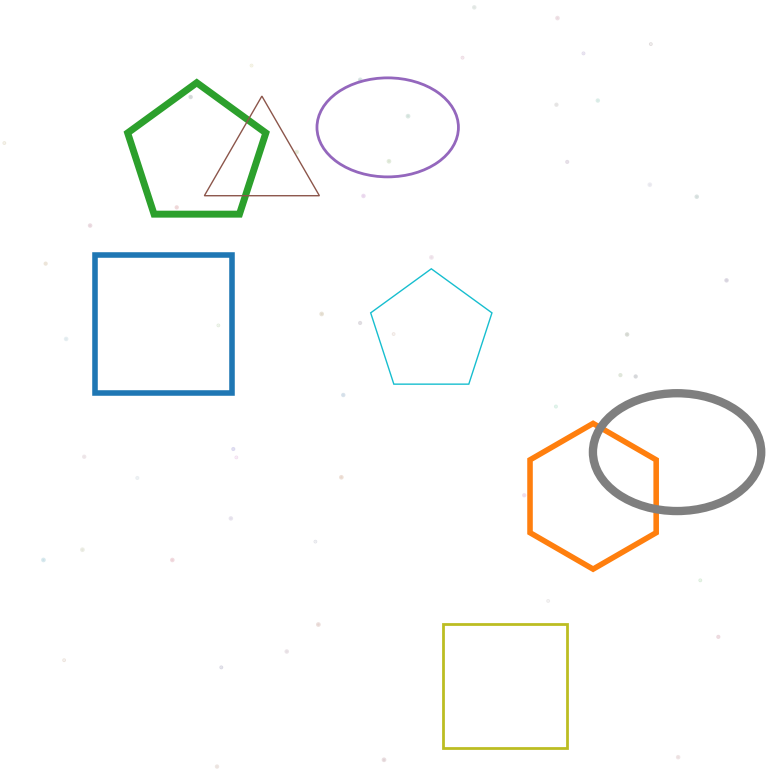[{"shape": "square", "thickness": 2, "radius": 0.45, "center": [0.212, 0.579]}, {"shape": "hexagon", "thickness": 2, "radius": 0.47, "center": [0.77, 0.355]}, {"shape": "pentagon", "thickness": 2.5, "radius": 0.47, "center": [0.256, 0.798]}, {"shape": "oval", "thickness": 1, "radius": 0.46, "center": [0.504, 0.835]}, {"shape": "triangle", "thickness": 0.5, "radius": 0.43, "center": [0.34, 0.789]}, {"shape": "oval", "thickness": 3, "radius": 0.55, "center": [0.879, 0.413]}, {"shape": "square", "thickness": 1, "radius": 0.4, "center": [0.656, 0.109]}, {"shape": "pentagon", "thickness": 0.5, "radius": 0.41, "center": [0.56, 0.568]}]